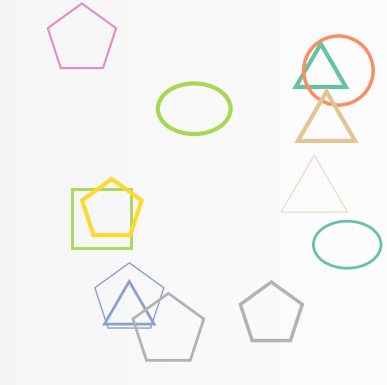[{"shape": "oval", "thickness": 2, "radius": 0.44, "center": [0.896, 0.364]}, {"shape": "triangle", "thickness": 3, "radius": 0.37, "center": [0.828, 0.811]}, {"shape": "circle", "thickness": 2.5, "radius": 0.45, "center": [0.873, 0.817]}, {"shape": "pentagon", "thickness": 1, "radius": 0.47, "center": [0.334, 0.224]}, {"shape": "triangle", "thickness": 2, "radius": 0.37, "center": [0.334, 0.195]}, {"shape": "pentagon", "thickness": 1.5, "radius": 0.46, "center": [0.211, 0.898]}, {"shape": "oval", "thickness": 3, "radius": 0.47, "center": [0.501, 0.718]}, {"shape": "square", "thickness": 2, "radius": 0.38, "center": [0.262, 0.433]}, {"shape": "pentagon", "thickness": 3, "radius": 0.4, "center": [0.289, 0.454]}, {"shape": "triangle", "thickness": 0.5, "radius": 0.49, "center": [0.811, 0.498]}, {"shape": "triangle", "thickness": 3, "radius": 0.43, "center": [0.843, 0.677]}, {"shape": "pentagon", "thickness": 2, "radius": 0.48, "center": [0.434, 0.142]}, {"shape": "pentagon", "thickness": 2.5, "radius": 0.42, "center": [0.7, 0.183]}]